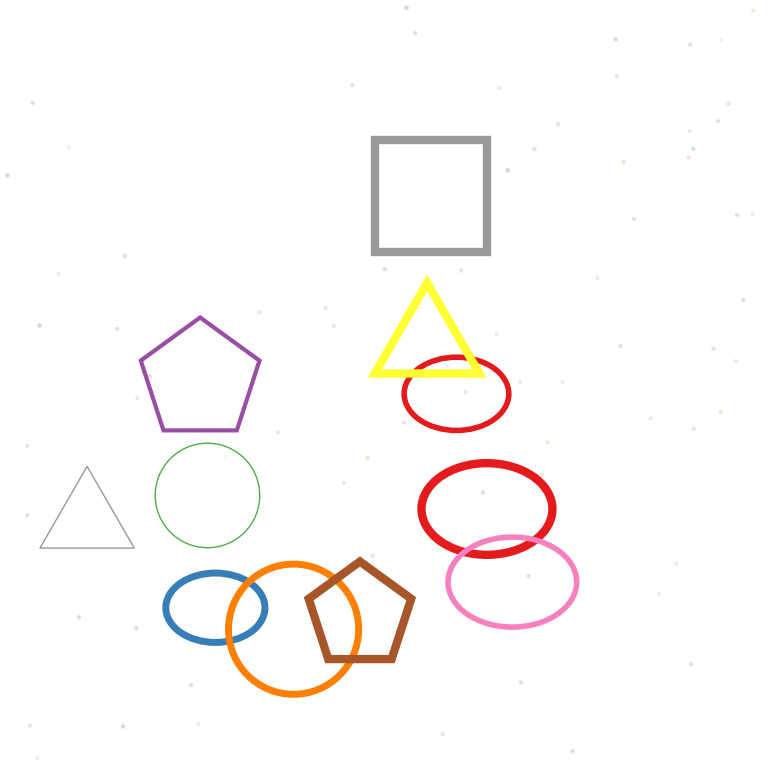[{"shape": "oval", "thickness": 3, "radius": 0.43, "center": [0.632, 0.339]}, {"shape": "oval", "thickness": 2, "radius": 0.34, "center": [0.593, 0.489]}, {"shape": "oval", "thickness": 2.5, "radius": 0.32, "center": [0.28, 0.211]}, {"shape": "circle", "thickness": 0.5, "radius": 0.34, "center": [0.269, 0.357]}, {"shape": "pentagon", "thickness": 1.5, "radius": 0.41, "center": [0.26, 0.507]}, {"shape": "circle", "thickness": 2.5, "radius": 0.42, "center": [0.381, 0.183]}, {"shape": "triangle", "thickness": 3, "radius": 0.39, "center": [0.555, 0.554]}, {"shape": "pentagon", "thickness": 3, "radius": 0.35, "center": [0.467, 0.201]}, {"shape": "oval", "thickness": 2, "radius": 0.42, "center": [0.665, 0.244]}, {"shape": "square", "thickness": 3, "radius": 0.36, "center": [0.56, 0.745]}, {"shape": "triangle", "thickness": 0.5, "radius": 0.35, "center": [0.113, 0.324]}]